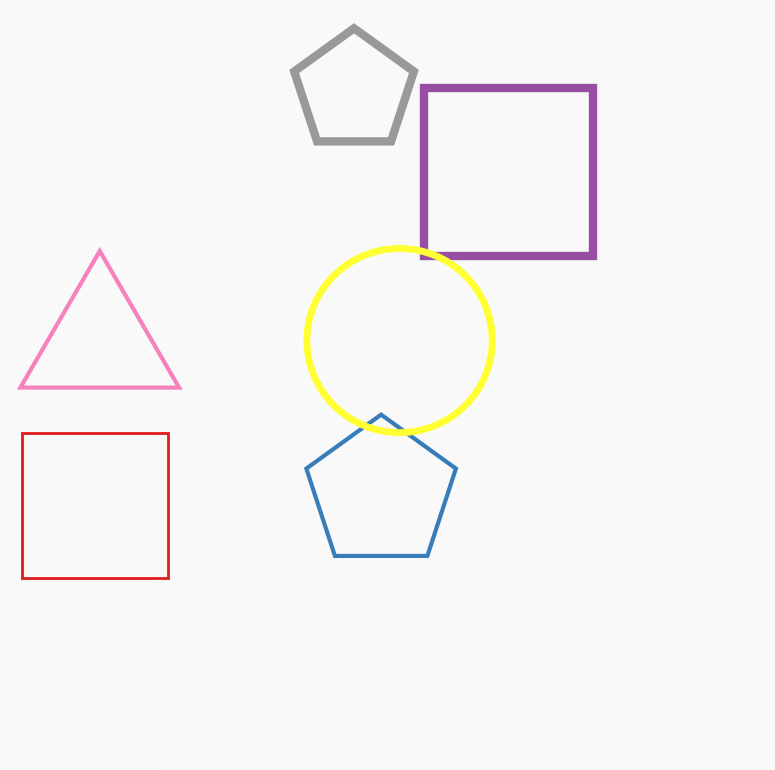[{"shape": "square", "thickness": 1, "radius": 0.47, "center": [0.122, 0.344]}, {"shape": "pentagon", "thickness": 1.5, "radius": 0.51, "center": [0.492, 0.36]}, {"shape": "square", "thickness": 3, "radius": 0.55, "center": [0.656, 0.777]}, {"shape": "circle", "thickness": 2.5, "radius": 0.6, "center": [0.516, 0.558]}, {"shape": "triangle", "thickness": 1.5, "radius": 0.59, "center": [0.129, 0.556]}, {"shape": "pentagon", "thickness": 3, "radius": 0.41, "center": [0.457, 0.882]}]